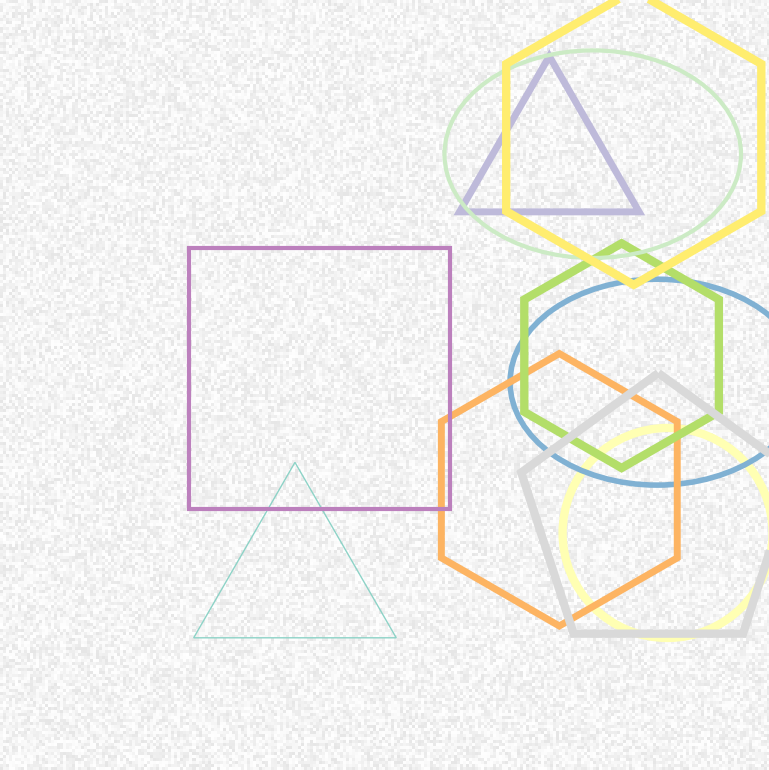[{"shape": "triangle", "thickness": 0.5, "radius": 0.76, "center": [0.383, 0.248]}, {"shape": "circle", "thickness": 3, "radius": 0.68, "center": [0.867, 0.308]}, {"shape": "triangle", "thickness": 2.5, "radius": 0.67, "center": [0.713, 0.792]}, {"shape": "oval", "thickness": 2, "radius": 0.95, "center": [0.853, 0.504]}, {"shape": "hexagon", "thickness": 2.5, "radius": 0.88, "center": [0.726, 0.364]}, {"shape": "hexagon", "thickness": 3, "radius": 0.73, "center": [0.807, 0.538]}, {"shape": "pentagon", "thickness": 3, "radius": 0.94, "center": [0.855, 0.328]}, {"shape": "square", "thickness": 1.5, "radius": 0.85, "center": [0.415, 0.509]}, {"shape": "oval", "thickness": 1.5, "radius": 0.96, "center": [0.77, 0.8]}, {"shape": "hexagon", "thickness": 3, "radius": 0.96, "center": [0.823, 0.821]}]